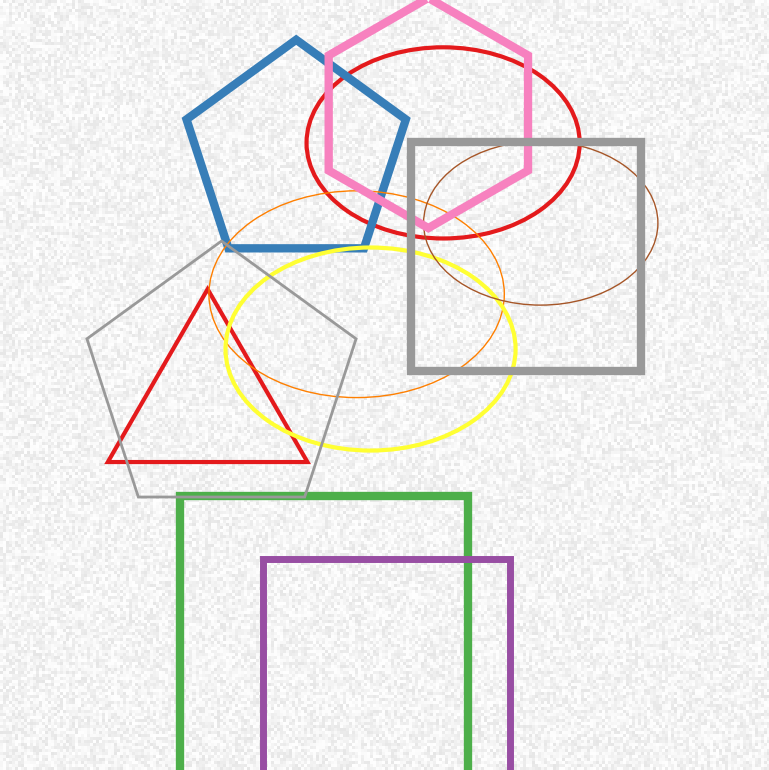[{"shape": "triangle", "thickness": 1.5, "radius": 0.75, "center": [0.27, 0.475]}, {"shape": "oval", "thickness": 1.5, "radius": 0.89, "center": [0.575, 0.814]}, {"shape": "pentagon", "thickness": 3, "radius": 0.75, "center": [0.385, 0.799]}, {"shape": "square", "thickness": 3, "radius": 0.94, "center": [0.421, 0.168]}, {"shape": "square", "thickness": 2.5, "radius": 0.8, "center": [0.502, 0.114]}, {"shape": "oval", "thickness": 0.5, "radius": 0.96, "center": [0.463, 0.618]}, {"shape": "oval", "thickness": 1.5, "radius": 0.94, "center": [0.481, 0.547]}, {"shape": "oval", "thickness": 0.5, "radius": 0.76, "center": [0.702, 0.71]}, {"shape": "hexagon", "thickness": 3, "radius": 0.75, "center": [0.556, 0.853]}, {"shape": "pentagon", "thickness": 1, "radius": 0.92, "center": [0.288, 0.503]}, {"shape": "square", "thickness": 3, "radius": 0.74, "center": [0.683, 0.666]}]